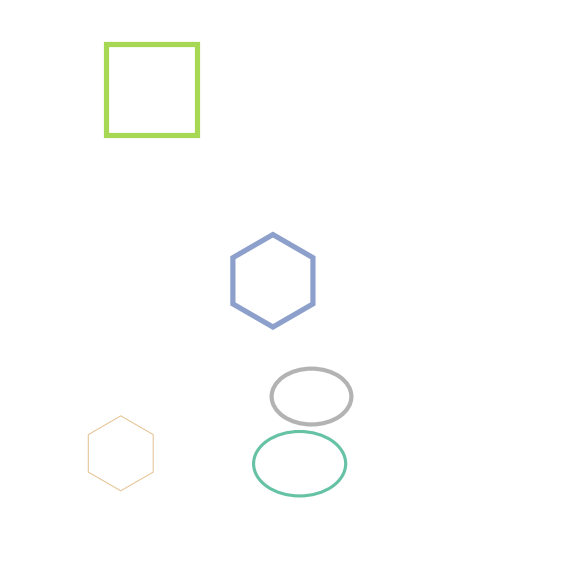[{"shape": "oval", "thickness": 1.5, "radius": 0.4, "center": [0.519, 0.196]}, {"shape": "hexagon", "thickness": 2.5, "radius": 0.4, "center": [0.473, 0.513]}, {"shape": "square", "thickness": 2.5, "radius": 0.39, "center": [0.262, 0.844]}, {"shape": "hexagon", "thickness": 0.5, "radius": 0.32, "center": [0.209, 0.214]}, {"shape": "oval", "thickness": 2, "radius": 0.35, "center": [0.539, 0.312]}]